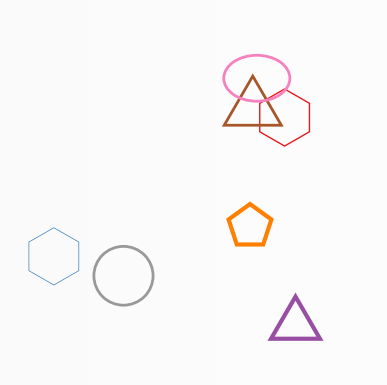[{"shape": "hexagon", "thickness": 1, "radius": 0.37, "center": [0.734, 0.695]}, {"shape": "hexagon", "thickness": 0.5, "radius": 0.37, "center": [0.139, 0.334]}, {"shape": "triangle", "thickness": 3, "radius": 0.36, "center": [0.763, 0.157]}, {"shape": "pentagon", "thickness": 3, "radius": 0.29, "center": [0.645, 0.412]}, {"shape": "triangle", "thickness": 2, "radius": 0.43, "center": [0.652, 0.717]}, {"shape": "oval", "thickness": 2, "radius": 0.43, "center": [0.663, 0.797]}, {"shape": "circle", "thickness": 2, "radius": 0.38, "center": [0.319, 0.284]}]